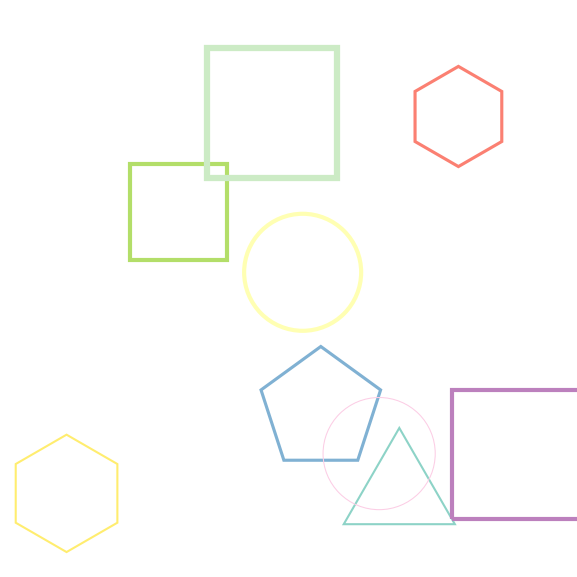[{"shape": "triangle", "thickness": 1, "radius": 0.56, "center": [0.691, 0.147]}, {"shape": "circle", "thickness": 2, "radius": 0.51, "center": [0.524, 0.528]}, {"shape": "hexagon", "thickness": 1.5, "radius": 0.43, "center": [0.794, 0.797]}, {"shape": "pentagon", "thickness": 1.5, "radius": 0.54, "center": [0.556, 0.29]}, {"shape": "square", "thickness": 2, "radius": 0.42, "center": [0.309, 0.632]}, {"shape": "circle", "thickness": 0.5, "radius": 0.49, "center": [0.657, 0.214]}, {"shape": "square", "thickness": 2, "radius": 0.56, "center": [0.895, 0.211]}, {"shape": "square", "thickness": 3, "radius": 0.56, "center": [0.471, 0.804]}, {"shape": "hexagon", "thickness": 1, "radius": 0.51, "center": [0.115, 0.145]}]